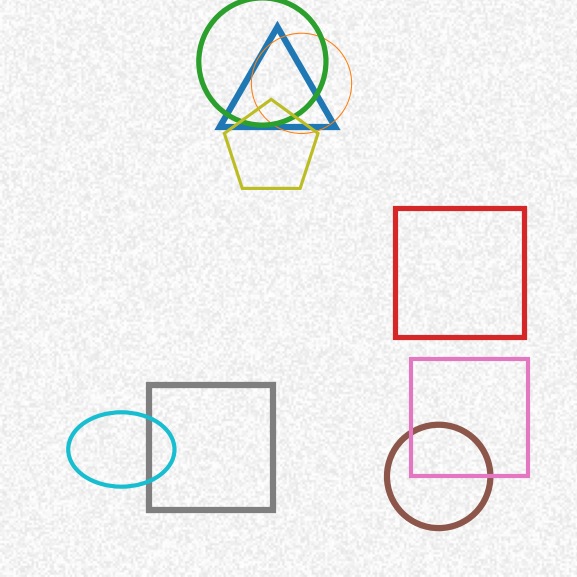[{"shape": "triangle", "thickness": 3, "radius": 0.58, "center": [0.48, 0.837]}, {"shape": "circle", "thickness": 0.5, "radius": 0.43, "center": [0.522, 0.855]}, {"shape": "circle", "thickness": 2.5, "radius": 0.55, "center": [0.454, 0.893]}, {"shape": "square", "thickness": 2.5, "radius": 0.56, "center": [0.795, 0.527]}, {"shape": "circle", "thickness": 3, "radius": 0.45, "center": [0.76, 0.174]}, {"shape": "square", "thickness": 2, "radius": 0.5, "center": [0.813, 0.276]}, {"shape": "square", "thickness": 3, "radius": 0.54, "center": [0.366, 0.224]}, {"shape": "pentagon", "thickness": 1.5, "radius": 0.43, "center": [0.47, 0.742]}, {"shape": "oval", "thickness": 2, "radius": 0.46, "center": [0.21, 0.221]}]